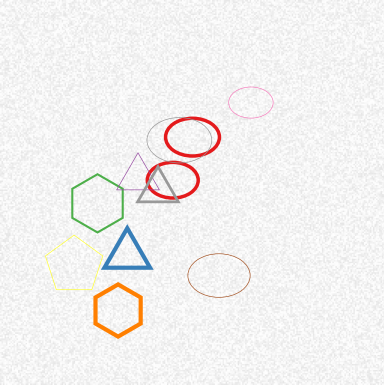[{"shape": "oval", "thickness": 2.5, "radius": 0.35, "center": [0.5, 0.644]}, {"shape": "oval", "thickness": 2.5, "radius": 0.33, "center": [0.449, 0.532]}, {"shape": "triangle", "thickness": 3, "radius": 0.34, "center": [0.331, 0.339]}, {"shape": "hexagon", "thickness": 1.5, "radius": 0.38, "center": [0.253, 0.472]}, {"shape": "triangle", "thickness": 0.5, "radius": 0.32, "center": [0.358, 0.539]}, {"shape": "hexagon", "thickness": 3, "radius": 0.34, "center": [0.307, 0.193]}, {"shape": "pentagon", "thickness": 0.5, "radius": 0.39, "center": [0.192, 0.311]}, {"shape": "oval", "thickness": 0.5, "radius": 0.4, "center": [0.569, 0.284]}, {"shape": "oval", "thickness": 0.5, "radius": 0.29, "center": [0.652, 0.734]}, {"shape": "oval", "thickness": 0.5, "radius": 0.42, "center": [0.466, 0.636]}, {"shape": "triangle", "thickness": 2, "radius": 0.3, "center": [0.41, 0.506]}]